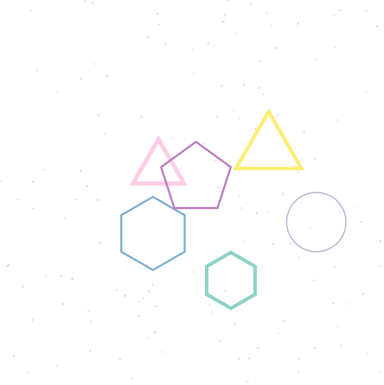[{"shape": "hexagon", "thickness": 2.5, "radius": 0.36, "center": [0.6, 0.272]}, {"shape": "circle", "thickness": 1, "radius": 0.39, "center": [0.822, 0.423]}, {"shape": "hexagon", "thickness": 1.5, "radius": 0.48, "center": [0.397, 0.394]}, {"shape": "triangle", "thickness": 3, "radius": 0.38, "center": [0.412, 0.562]}, {"shape": "pentagon", "thickness": 1.5, "radius": 0.48, "center": [0.509, 0.536]}, {"shape": "triangle", "thickness": 2.5, "radius": 0.49, "center": [0.698, 0.612]}]